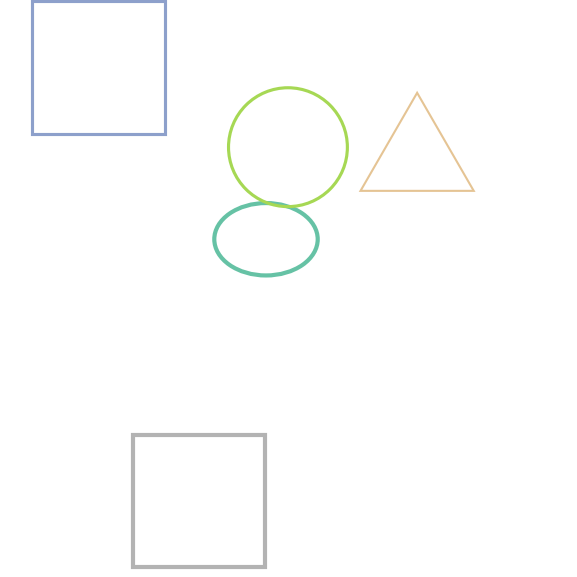[{"shape": "oval", "thickness": 2, "radius": 0.45, "center": [0.461, 0.585]}, {"shape": "square", "thickness": 1.5, "radius": 0.58, "center": [0.17, 0.883]}, {"shape": "circle", "thickness": 1.5, "radius": 0.51, "center": [0.499, 0.744]}, {"shape": "triangle", "thickness": 1, "radius": 0.57, "center": [0.722, 0.725]}, {"shape": "square", "thickness": 2, "radius": 0.57, "center": [0.345, 0.132]}]